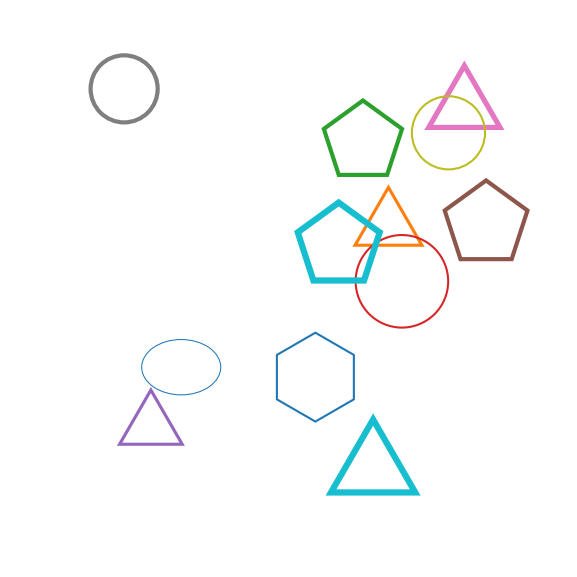[{"shape": "oval", "thickness": 0.5, "radius": 0.34, "center": [0.314, 0.363]}, {"shape": "hexagon", "thickness": 1, "radius": 0.38, "center": [0.546, 0.346]}, {"shape": "triangle", "thickness": 1.5, "radius": 0.33, "center": [0.673, 0.608]}, {"shape": "pentagon", "thickness": 2, "radius": 0.36, "center": [0.628, 0.754]}, {"shape": "circle", "thickness": 1, "radius": 0.4, "center": [0.696, 0.512]}, {"shape": "triangle", "thickness": 1.5, "radius": 0.31, "center": [0.261, 0.261]}, {"shape": "pentagon", "thickness": 2, "radius": 0.38, "center": [0.842, 0.611]}, {"shape": "triangle", "thickness": 2.5, "radius": 0.36, "center": [0.804, 0.814]}, {"shape": "circle", "thickness": 2, "radius": 0.29, "center": [0.215, 0.845]}, {"shape": "circle", "thickness": 1, "radius": 0.32, "center": [0.777, 0.769]}, {"shape": "pentagon", "thickness": 3, "radius": 0.37, "center": [0.587, 0.574]}, {"shape": "triangle", "thickness": 3, "radius": 0.42, "center": [0.646, 0.189]}]